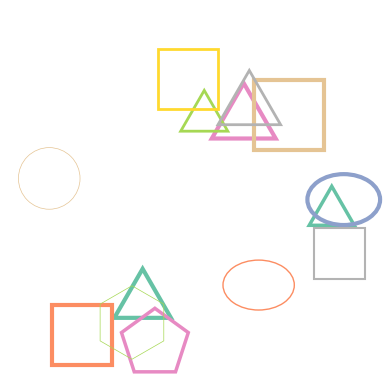[{"shape": "triangle", "thickness": 2.5, "radius": 0.34, "center": [0.862, 0.449]}, {"shape": "triangle", "thickness": 3, "radius": 0.42, "center": [0.37, 0.217]}, {"shape": "oval", "thickness": 1, "radius": 0.46, "center": [0.672, 0.26]}, {"shape": "square", "thickness": 3, "radius": 0.39, "center": [0.213, 0.131]}, {"shape": "oval", "thickness": 3, "radius": 0.47, "center": [0.893, 0.482]}, {"shape": "pentagon", "thickness": 2.5, "radius": 0.46, "center": [0.402, 0.108]}, {"shape": "triangle", "thickness": 3, "radius": 0.48, "center": [0.633, 0.688]}, {"shape": "triangle", "thickness": 2, "radius": 0.35, "center": [0.531, 0.695]}, {"shape": "hexagon", "thickness": 0.5, "radius": 0.48, "center": [0.343, 0.162]}, {"shape": "square", "thickness": 2, "radius": 0.39, "center": [0.489, 0.795]}, {"shape": "square", "thickness": 3, "radius": 0.46, "center": [0.75, 0.702]}, {"shape": "circle", "thickness": 0.5, "radius": 0.4, "center": [0.128, 0.537]}, {"shape": "square", "thickness": 1.5, "radius": 0.33, "center": [0.882, 0.341]}, {"shape": "triangle", "thickness": 2, "radius": 0.47, "center": [0.648, 0.723]}]